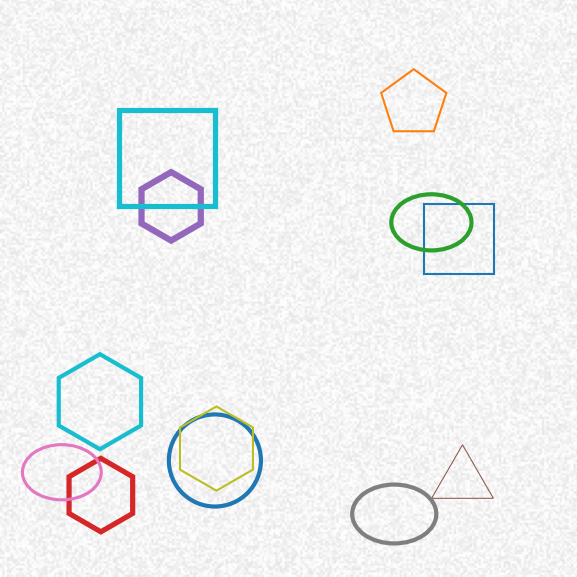[{"shape": "circle", "thickness": 2, "radius": 0.4, "center": [0.372, 0.202]}, {"shape": "square", "thickness": 1, "radius": 0.3, "center": [0.795, 0.585]}, {"shape": "pentagon", "thickness": 1, "radius": 0.3, "center": [0.716, 0.82]}, {"shape": "oval", "thickness": 2, "radius": 0.35, "center": [0.747, 0.614]}, {"shape": "hexagon", "thickness": 2.5, "radius": 0.32, "center": [0.175, 0.142]}, {"shape": "hexagon", "thickness": 3, "radius": 0.3, "center": [0.296, 0.642]}, {"shape": "triangle", "thickness": 0.5, "radius": 0.31, "center": [0.801, 0.167]}, {"shape": "oval", "thickness": 1.5, "radius": 0.34, "center": [0.107, 0.181]}, {"shape": "oval", "thickness": 2, "radius": 0.36, "center": [0.683, 0.109]}, {"shape": "hexagon", "thickness": 1, "radius": 0.36, "center": [0.375, 0.222]}, {"shape": "hexagon", "thickness": 2, "radius": 0.41, "center": [0.173, 0.304]}, {"shape": "square", "thickness": 2.5, "radius": 0.42, "center": [0.289, 0.726]}]